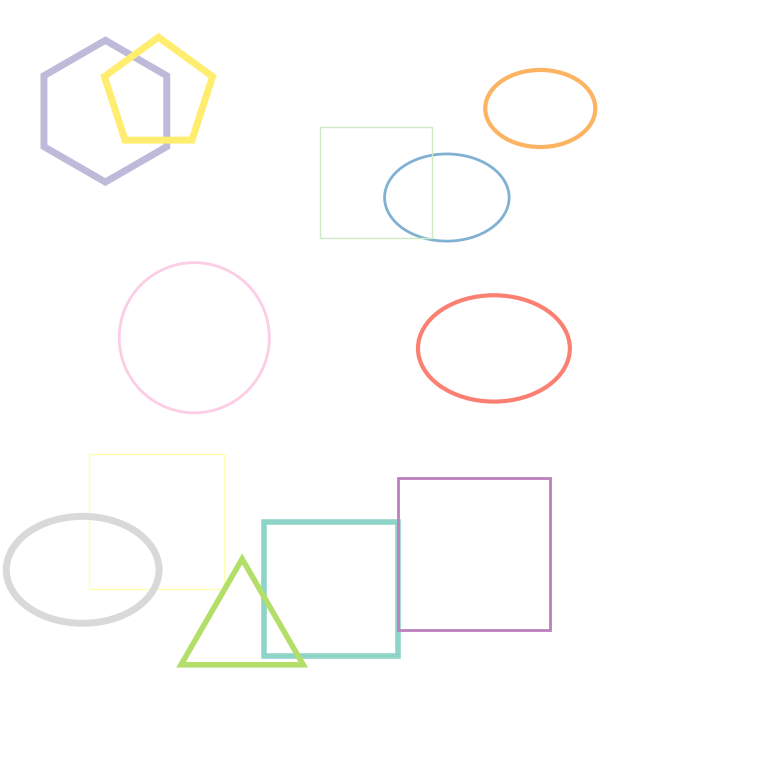[{"shape": "square", "thickness": 2, "radius": 0.44, "center": [0.43, 0.235]}, {"shape": "square", "thickness": 0.5, "radius": 0.44, "center": [0.203, 0.323]}, {"shape": "hexagon", "thickness": 2.5, "radius": 0.46, "center": [0.137, 0.856]}, {"shape": "oval", "thickness": 1.5, "radius": 0.49, "center": [0.641, 0.547]}, {"shape": "oval", "thickness": 1, "radius": 0.4, "center": [0.58, 0.743]}, {"shape": "oval", "thickness": 1.5, "radius": 0.36, "center": [0.702, 0.859]}, {"shape": "triangle", "thickness": 2, "radius": 0.46, "center": [0.314, 0.182]}, {"shape": "circle", "thickness": 1, "radius": 0.49, "center": [0.252, 0.561]}, {"shape": "oval", "thickness": 2.5, "radius": 0.5, "center": [0.107, 0.26]}, {"shape": "square", "thickness": 1, "radius": 0.49, "center": [0.615, 0.28]}, {"shape": "square", "thickness": 0.5, "radius": 0.36, "center": [0.488, 0.763]}, {"shape": "pentagon", "thickness": 2.5, "radius": 0.37, "center": [0.206, 0.878]}]